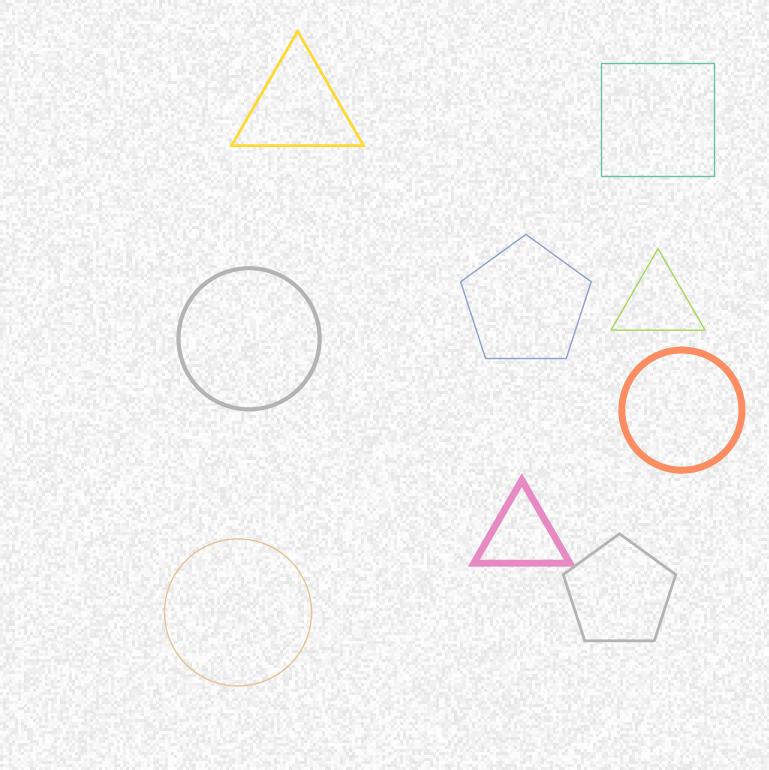[{"shape": "square", "thickness": 0.5, "radius": 0.37, "center": [0.854, 0.845]}, {"shape": "circle", "thickness": 2.5, "radius": 0.39, "center": [0.886, 0.467]}, {"shape": "pentagon", "thickness": 0.5, "radius": 0.45, "center": [0.683, 0.606]}, {"shape": "triangle", "thickness": 2.5, "radius": 0.36, "center": [0.678, 0.305]}, {"shape": "triangle", "thickness": 0.5, "radius": 0.35, "center": [0.855, 0.606]}, {"shape": "triangle", "thickness": 1, "radius": 0.5, "center": [0.386, 0.86]}, {"shape": "circle", "thickness": 0.5, "radius": 0.48, "center": [0.309, 0.205]}, {"shape": "circle", "thickness": 1.5, "radius": 0.46, "center": [0.323, 0.56]}, {"shape": "pentagon", "thickness": 1, "radius": 0.38, "center": [0.805, 0.23]}]